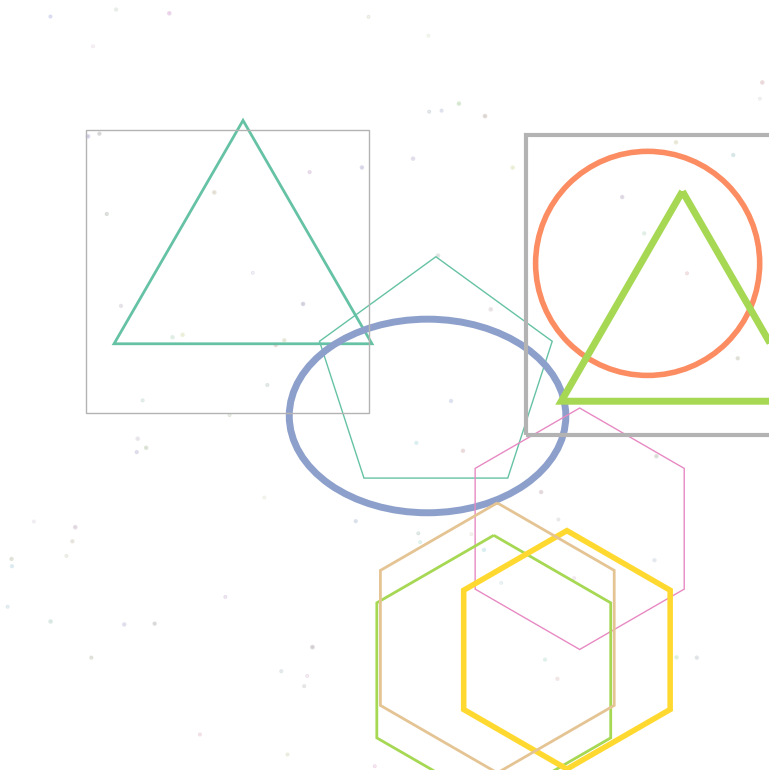[{"shape": "triangle", "thickness": 1, "radius": 0.97, "center": [0.316, 0.65]}, {"shape": "pentagon", "thickness": 0.5, "radius": 0.79, "center": [0.566, 0.508]}, {"shape": "circle", "thickness": 2, "radius": 0.73, "center": [0.841, 0.658]}, {"shape": "oval", "thickness": 2.5, "radius": 0.9, "center": [0.555, 0.46]}, {"shape": "hexagon", "thickness": 0.5, "radius": 0.78, "center": [0.753, 0.313]}, {"shape": "hexagon", "thickness": 1, "radius": 0.88, "center": [0.641, 0.129]}, {"shape": "triangle", "thickness": 2.5, "radius": 0.91, "center": [0.886, 0.57]}, {"shape": "hexagon", "thickness": 2, "radius": 0.77, "center": [0.736, 0.156]}, {"shape": "hexagon", "thickness": 1, "radius": 0.88, "center": [0.646, 0.172]}, {"shape": "square", "thickness": 1.5, "radius": 0.97, "center": [0.878, 0.63]}, {"shape": "square", "thickness": 0.5, "radius": 0.92, "center": [0.296, 0.648]}]